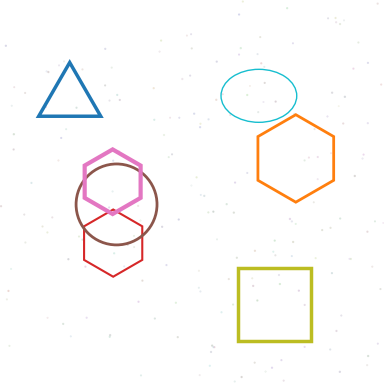[{"shape": "triangle", "thickness": 2.5, "radius": 0.47, "center": [0.181, 0.745]}, {"shape": "hexagon", "thickness": 2, "radius": 0.57, "center": [0.768, 0.588]}, {"shape": "hexagon", "thickness": 1.5, "radius": 0.44, "center": [0.294, 0.369]}, {"shape": "circle", "thickness": 2, "radius": 0.53, "center": [0.303, 0.469]}, {"shape": "hexagon", "thickness": 3, "radius": 0.42, "center": [0.293, 0.528]}, {"shape": "square", "thickness": 2.5, "radius": 0.48, "center": [0.713, 0.21]}, {"shape": "oval", "thickness": 1, "radius": 0.49, "center": [0.672, 0.751]}]